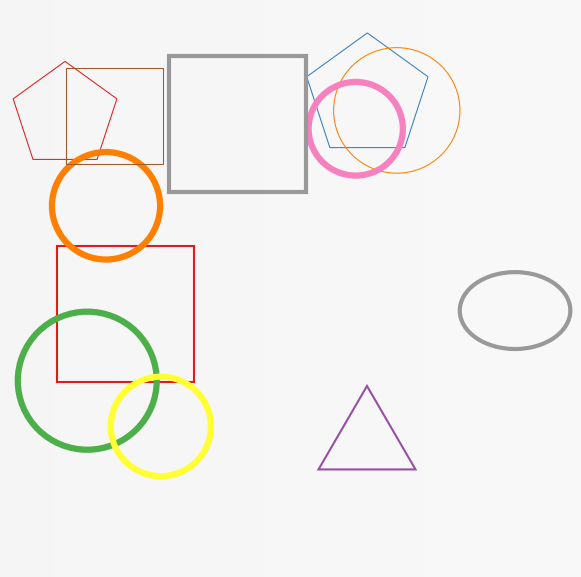[{"shape": "square", "thickness": 1, "radius": 0.59, "center": [0.216, 0.455]}, {"shape": "pentagon", "thickness": 0.5, "radius": 0.47, "center": [0.112, 0.799]}, {"shape": "pentagon", "thickness": 0.5, "radius": 0.55, "center": [0.632, 0.832]}, {"shape": "circle", "thickness": 3, "radius": 0.6, "center": [0.15, 0.34]}, {"shape": "triangle", "thickness": 1, "radius": 0.48, "center": [0.631, 0.234]}, {"shape": "circle", "thickness": 3, "radius": 0.47, "center": [0.182, 0.643]}, {"shape": "circle", "thickness": 0.5, "radius": 0.54, "center": [0.683, 0.808]}, {"shape": "circle", "thickness": 3, "radius": 0.43, "center": [0.277, 0.261]}, {"shape": "square", "thickness": 0.5, "radius": 0.42, "center": [0.196, 0.798]}, {"shape": "circle", "thickness": 3, "radius": 0.41, "center": [0.612, 0.776]}, {"shape": "oval", "thickness": 2, "radius": 0.48, "center": [0.886, 0.461]}, {"shape": "square", "thickness": 2, "radius": 0.59, "center": [0.409, 0.785]}]